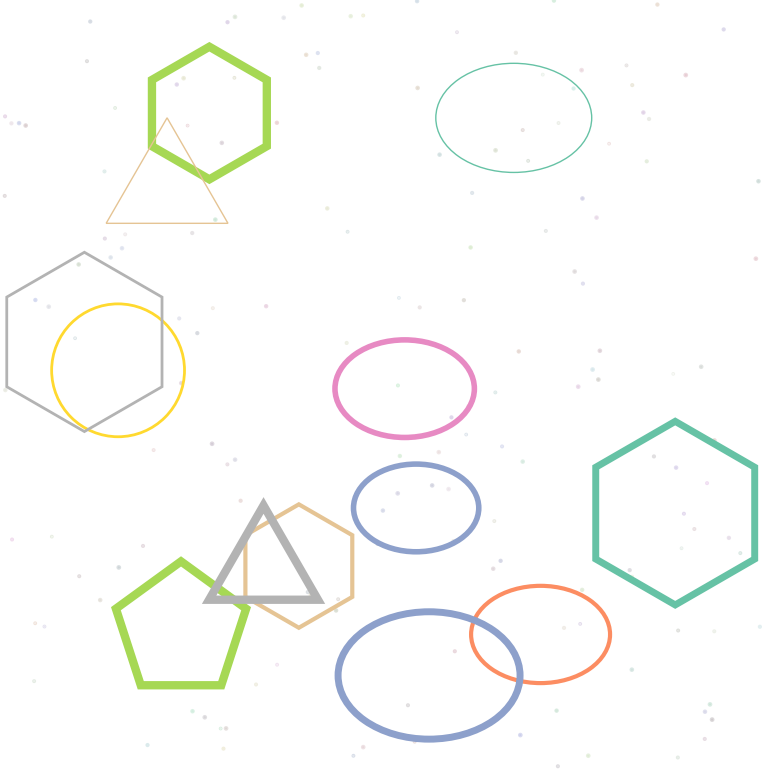[{"shape": "oval", "thickness": 0.5, "radius": 0.51, "center": [0.667, 0.847]}, {"shape": "hexagon", "thickness": 2.5, "radius": 0.6, "center": [0.877, 0.334]}, {"shape": "oval", "thickness": 1.5, "radius": 0.45, "center": [0.702, 0.176]}, {"shape": "oval", "thickness": 2.5, "radius": 0.59, "center": [0.557, 0.123]}, {"shape": "oval", "thickness": 2, "radius": 0.41, "center": [0.54, 0.34]}, {"shape": "oval", "thickness": 2, "radius": 0.45, "center": [0.526, 0.495]}, {"shape": "pentagon", "thickness": 3, "radius": 0.44, "center": [0.235, 0.182]}, {"shape": "hexagon", "thickness": 3, "radius": 0.43, "center": [0.272, 0.853]}, {"shape": "circle", "thickness": 1, "radius": 0.43, "center": [0.153, 0.519]}, {"shape": "hexagon", "thickness": 1.5, "radius": 0.4, "center": [0.388, 0.265]}, {"shape": "triangle", "thickness": 0.5, "radius": 0.46, "center": [0.217, 0.756]}, {"shape": "hexagon", "thickness": 1, "radius": 0.58, "center": [0.11, 0.556]}, {"shape": "triangle", "thickness": 3, "radius": 0.41, "center": [0.342, 0.262]}]